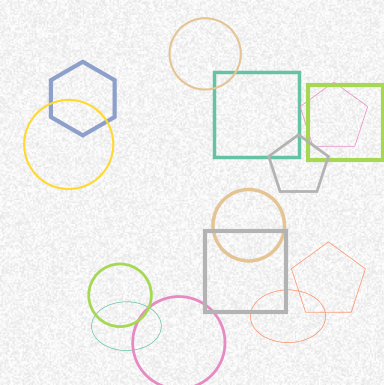[{"shape": "oval", "thickness": 0.5, "radius": 0.45, "center": [0.328, 0.153]}, {"shape": "square", "thickness": 2.5, "radius": 0.55, "center": [0.667, 0.703]}, {"shape": "oval", "thickness": 0.5, "radius": 0.49, "center": [0.748, 0.179]}, {"shape": "pentagon", "thickness": 0.5, "radius": 0.51, "center": [0.853, 0.271]}, {"shape": "hexagon", "thickness": 3, "radius": 0.48, "center": [0.215, 0.744]}, {"shape": "pentagon", "thickness": 0.5, "radius": 0.46, "center": [0.867, 0.695]}, {"shape": "circle", "thickness": 2, "radius": 0.6, "center": [0.465, 0.11]}, {"shape": "circle", "thickness": 2, "radius": 0.41, "center": [0.312, 0.233]}, {"shape": "square", "thickness": 3, "radius": 0.48, "center": [0.898, 0.681]}, {"shape": "circle", "thickness": 1.5, "radius": 0.58, "center": [0.178, 0.625]}, {"shape": "circle", "thickness": 1.5, "radius": 0.46, "center": [0.533, 0.86]}, {"shape": "circle", "thickness": 2.5, "radius": 0.46, "center": [0.646, 0.415]}, {"shape": "square", "thickness": 3, "radius": 0.52, "center": [0.637, 0.296]}, {"shape": "pentagon", "thickness": 2, "radius": 0.41, "center": [0.775, 0.569]}]